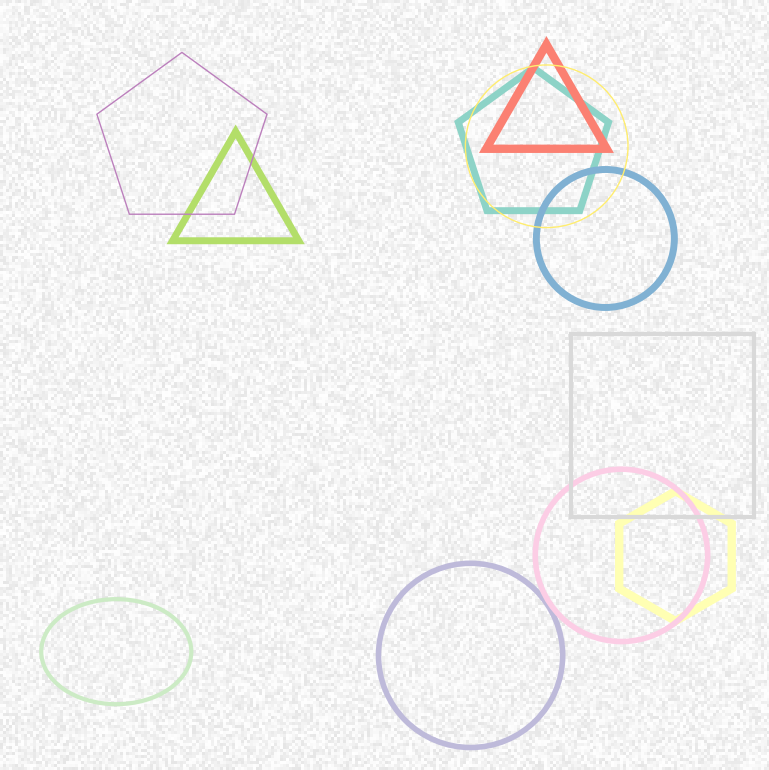[{"shape": "pentagon", "thickness": 2.5, "radius": 0.51, "center": [0.693, 0.809]}, {"shape": "hexagon", "thickness": 3, "radius": 0.42, "center": [0.877, 0.278]}, {"shape": "circle", "thickness": 2, "radius": 0.6, "center": [0.611, 0.149]}, {"shape": "triangle", "thickness": 3, "radius": 0.45, "center": [0.71, 0.852]}, {"shape": "circle", "thickness": 2.5, "radius": 0.45, "center": [0.786, 0.69]}, {"shape": "triangle", "thickness": 2.5, "radius": 0.47, "center": [0.306, 0.735]}, {"shape": "circle", "thickness": 2, "radius": 0.56, "center": [0.807, 0.279]}, {"shape": "square", "thickness": 1.5, "radius": 0.59, "center": [0.86, 0.447]}, {"shape": "pentagon", "thickness": 0.5, "radius": 0.58, "center": [0.236, 0.816]}, {"shape": "oval", "thickness": 1.5, "radius": 0.49, "center": [0.151, 0.154]}, {"shape": "circle", "thickness": 0.5, "radius": 0.53, "center": [0.71, 0.81]}]